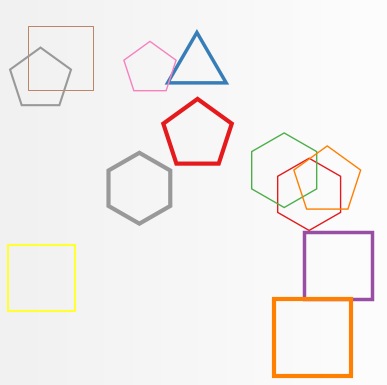[{"shape": "pentagon", "thickness": 3, "radius": 0.46, "center": [0.51, 0.65]}, {"shape": "hexagon", "thickness": 1, "radius": 0.47, "center": [0.798, 0.495]}, {"shape": "triangle", "thickness": 2.5, "radius": 0.44, "center": [0.508, 0.828]}, {"shape": "hexagon", "thickness": 1, "radius": 0.48, "center": [0.733, 0.558]}, {"shape": "square", "thickness": 2.5, "radius": 0.44, "center": [0.872, 0.31]}, {"shape": "pentagon", "thickness": 1, "radius": 0.45, "center": [0.845, 0.53]}, {"shape": "square", "thickness": 3, "radius": 0.5, "center": [0.806, 0.124]}, {"shape": "square", "thickness": 1.5, "radius": 0.43, "center": [0.107, 0.279]}, {"shape": "square", "thickness": 0.5, "radius": 0.42, "center": [0.157, 0.849]}, {"shape": "pentagon", "thickness": 1, "radius": 0.35, "center": [0.387, 0.822]}, {"shape": "pentagon", "thickness": 1.5, "radius": 0.41, "center": [0.105, 0.794]}, {"shape": "hexagon", "thickness": 3, "radius": 0.46, "center": [0.36, 0.511]}]